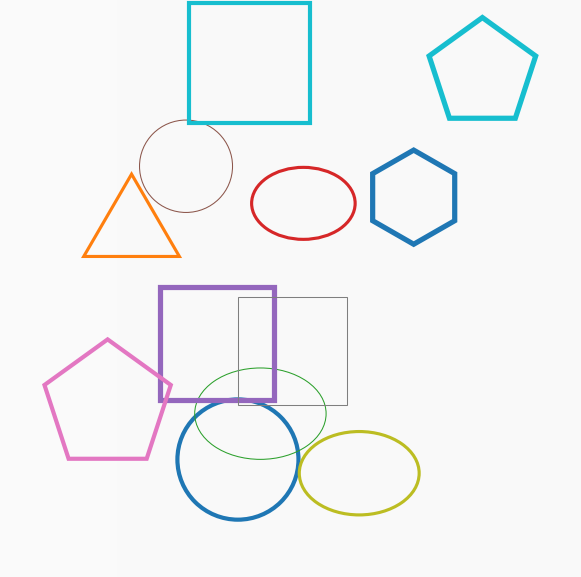[{"shape": "circle", "thickness": 2, "radius": 0.52, "center": [0.409, 0.203]}, {"shape": "hexagon", "thickness": 2.5, "radius": 0.41, "center": [0.712, 0.658]}, {"shape": "triangle", "thickness": 1.5, "radius": 0.48, "center": [0.226, 0.603]}, {"shape": "oval", "thickness": 0.5, "radius": 0.57, "center": [0.448, 0.283]}, {"shape": "oval", "thickness": 1.5, "radius": 0.45, "center": [0.522, 0.647]}, {"shape": "square", "thickness": 2.5, "radius": 0.49, "center": [0.373, 0.404]}, {"shape": "circle", "thickness": 0.5, "radius": 0.4, "center": [0.32, 0.711]}, {"shape": "pentagon", "thickness": 2, "radius": 0.57, "center": [0.185, 0.297]}, {"shape": "square", "thickness": 0.5, "radius": 0.47, "center": [0.503, 0.391]}, {"shape": "oval", "thickness": 1.5, "radius": 0.52, "center": [0.618, 0.18]}, {"shape": "pentagon", "thickness": 2.5, "radius": 0.48, "center": [0.83, 0.872]}, {"shape": "square", "thickness": 2, "radius": 0.52, "center": [0.43, 0.891]}]